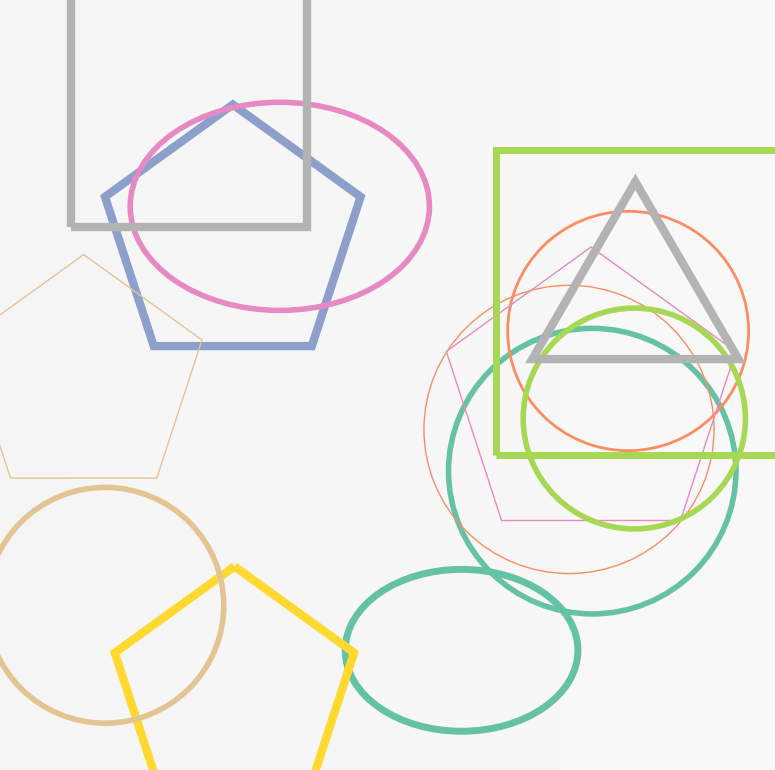[{"shape": "circle", "thickness": 2, "radius": 0.93, "center": [0.764, 0.388]}, {"shape": "oval", "thickness": 2.5, "radius": 0.75, "center": [0.596, 0.155]}, {"shape": "circle", "thickness": 0.5, "radius": 0.94, "center": [0.734, 0.442]}, {"shape": "circle", "thickness": 1, "radius": 0.78, "center": [0.811, 0.57]}, {"shape": "pentagon", "thickness": 3, "radius": 0.87, "center": [0.3, 0.691]}, {"shape": "pentagon", "thickness": 0.5, "radius": 0.98, "center": [0.763, 0.483]}, {"shape": "oval", "thickness": 2, "radius": 0.97, "center": [0.361, 0.732]}, {"shape": "square", "thickness": 2.5, "radius": 0.99, "center": [0.838, 0.607]}, {"shape": "circle", "thickness": 2, "radius": 0.72, "center": [0.818, 0.456]}, {"shape": "pentagon", "thickness": 3, "radius": 0.81, "center": [0.302, 0.102]}, {"shape": "circle", "thickness": 2, "radius": 0.77, "center": [0.136, 0.214]}, {"shape": "pentagon", "thickness": 0.5, "radius": 0.8, "center": [0.108, 0.509]}, {"shape": "square", "thickness": 3, "radius": 0.76, "center": [0.244, 0.858]}, {"shape": "triangle", "thickness": 3, "radius": 0.77, "center": [0.82, 0.61]}]